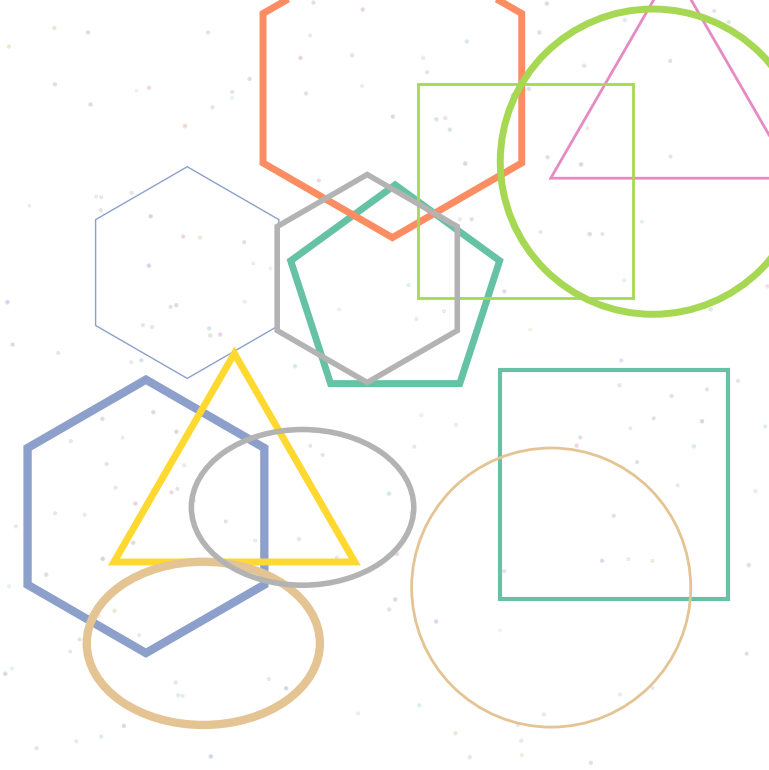[{"shape": "square", "thickness": 1.5, "radius": 0.74, "center": [0.798, 0.371]}, {"shape": "pentagon", "thickness": 2.5, "radius": 0.71, "center": [0.513, 0.617]}, {"shape": "hexagon", "thickness": 2.5, "radius": 0.97, "center": [0.51, 0.885]}, {"shape": "hexagon", "thickness": 3, "radius": 0.89, "center": [0.19, 0.329]}, {"shape": "hexagon", "thickness": 0.5, "radius": 0.69, "center": [0.243, 0.646]}, {"shape": "triangle", "thickness": 1, "radius": 0.91, "center": [0.873, 0.86]}, {"shape": "square", "thickness": 1, "radius": 0.7, "center": [0.683, 0.752]}, {"shape": "circle", "thickness": 2.5, "radius": 0.99, "center": [0.848, 0.79]}, {"shape": "triangle", "thickness": 2.5, "radius": 0.9, "center": [0.304, 0.36]}, {"shape": "circle", "thickness": 1, "radius": 0.91, "center": [0.716, 0.237]}, {"shape": "oval", "thickness": 3, "radius": 0.76, "center": [0.264, 0.164]}, {"shape": "hexagon", "thickness": 2, "radius": 0.68, "center": [0.477, 0.638]}, {"shape": "oval", "thickness": 2, "radius": 0.72, "center": [0.393, 0.341]}]